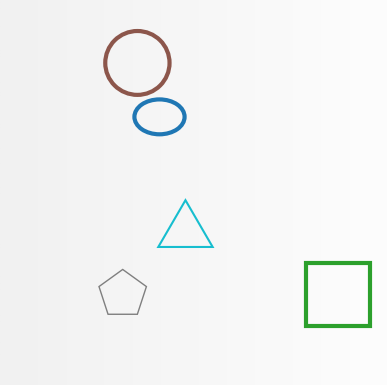[{"shape": "oval", "thickness": 3, "radius": 0.32, "center": [0.412, 0.696]}, {"shape": "square", "thickness": 3, "radius": 0.41, "center": [0.872, 0.235]}, {"shape": "circle", "thickness": 3, "radius": 0.41, "center": [0.355, 0.837]}, {"shape": "pentagon", "thickness": 1, "radius": 0.32, "center": [0.317, 0.236]}, {"shape": "triangle", "thickness": 1.5, "radius": 0.4, "center": [0.479, 0.399]}]